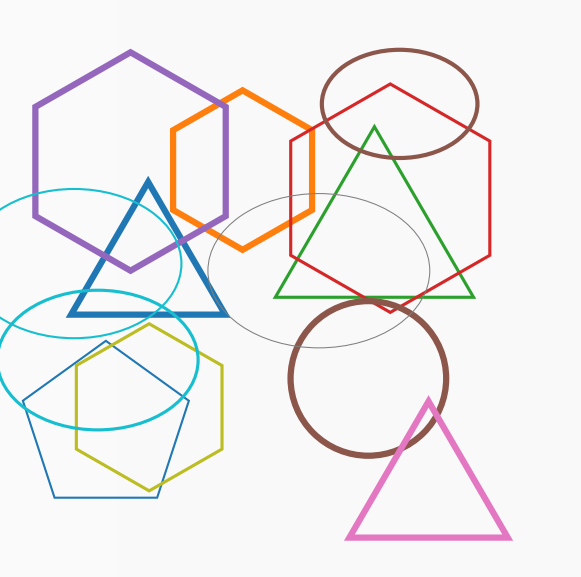[{"shape": "pentagon", "thickness": 1, "radius": 0.75, "center": [0.182, 0.259]}, {"shape": "triangle", "thickness": 3, "radius": 0.77, "center": [0.255, 0.531]}, {"shape": "hexagon", "thickness": 3, "radius": 0.69, "center": [0.417, 0.705]}, {"shape": "triangle", "thickness": 1.5, "radius": 0.98, "center": [0.644, 0.583]}, {"shape": "hexagon", "thickness": 1.5, "radius": 0.99, "center": [0.671, 0.656]}, {"shape": "hexagon", "thickness": 3, "radius": 0.95, "center": [0.225, 0.719]}, {"shape": "oval", "thickness": 2, "radius": 0.67, "center": [0.688, 0.819]}, {"shape": "circle", "thickness": 3, "radius": 0.67, "center": [0.634, 0.344]}, {"shape": "triangle", "thickness": 3, "radius": 0.79, "center": [0.737, 0.147]}, {"shape": "oval", "thickness": 0.5, "radius": 0.95, "center": [0.549, 0.53]}, {"shape": "hexagon", "thickness": 1.5, "radius": 0.72, "center": [0.257, 0.294]}, {"shape": "oval", "thickness": 1, "radius": 0.92, "center": [0.128, 0.543]}, {"shape": "oval", "thickness": 1.5, "radius": 0.86, "center": [0.168, 0.376]}]